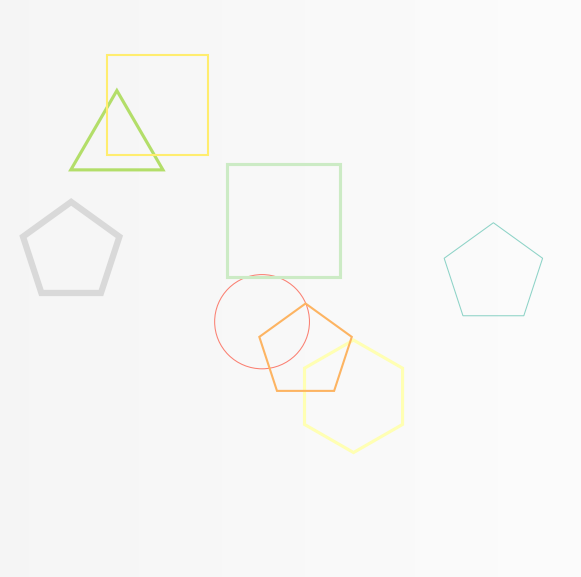[{"shape": "pentagon", "thickness": 0.5, "radius": 0.45, "center": [0.849, 0.524]}, {"shape": "hexagon", "thickness": 1.5, "radius": 0.49, "center": [0.608, 0.313]}, {"shape": "circle", "thickness": 0.5, "radius": 0.41, "center": [0.451, 0.442]}, {"shape": "pentagon", "thickness": 1, "radius": 0.42, "center": [0.526, 0.39]}, {"shape": "triangle", "thickness": 1.5, "radius": 0.46, "center": [0.201, 0.751]}, {"shape": "pentagon", "thickness": 3, "radius": 0.44, "center": [0.122, 0.562]}, {"shape": "square", "thickness": 1.5, "radius": 0.49, "center": [0.488, 0.617]}, {"shape": "square", "thickness": 1, "radius": 0.43, "center": [0.271, 0.818]}]